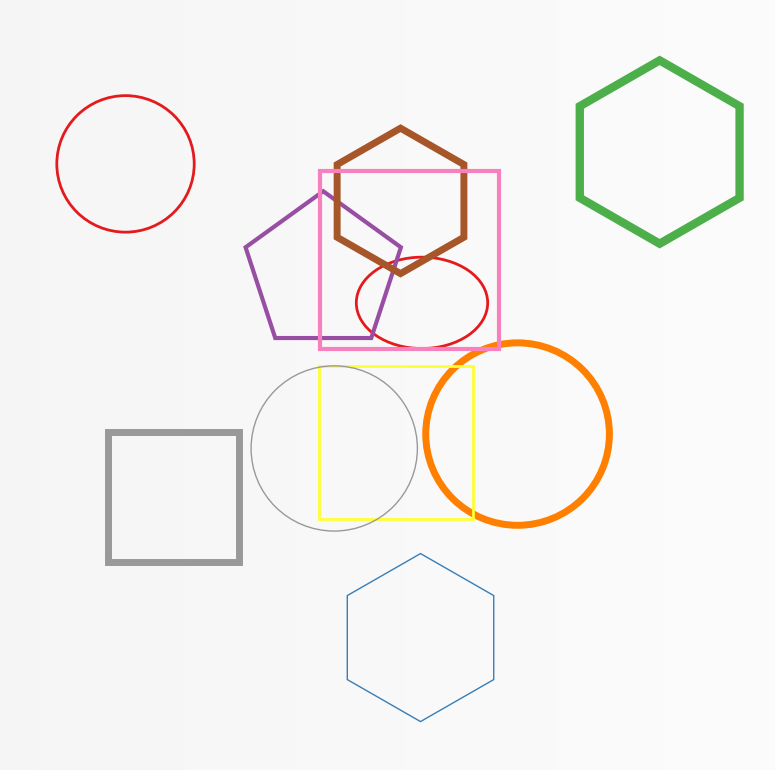[{"shape": "oval", "thickness": 1, "radius": 0.42, "center": [0.545, 0.607]}, {"shape": "circle", "thickness": 1, "radius": 0.44, "center": [0.162, 0.787]}, {"shape": "hexagon", "thickness": 0.5, "radius": 0.55, "center": [0.543, 0.172]}, {"shape": "hexagon", "thickness": 3, "radius": 0.6, "center": [0.851, 0.803]}, {"shape": "pentagon", "thickness": 1.5, "radius": 0.53, "center": [0.417, 0.646]}, {"shape": "circle", "thickness": 2.5, "radius": 0.59, "center": [0.668, 0.436]}, {"shape": "square", "thickness": 1, "radius": 0.5, "center": [0.51, 0.426]}, {"shape": "hexagon", "thickness": 2.5, "radius": 0.47, "center": [0.517, 0.739]}, {"shape": "square", "thickness": 1.5, "radius": 0.58, "center": [0.528, 0.662]}, {"shape": "circle", "thickness": 0.5, "radius": 0.54, "center": [0.431, 0.418]}, {"shape": "square", "thickness": 2.5, "radius": 0.42, "center": [0.224, 0.355]}]